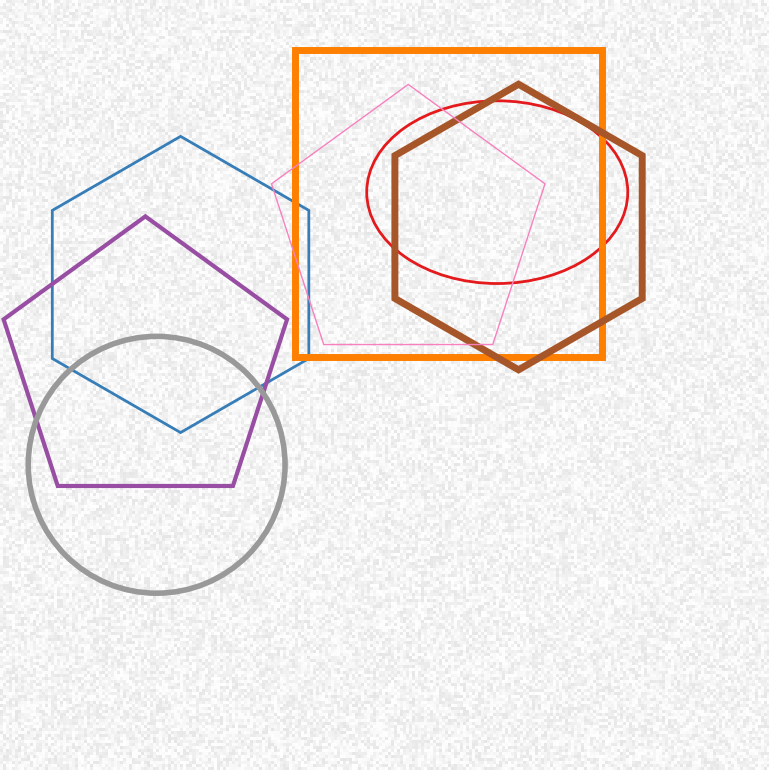[{"shape": "oval", "thickness": 1, "radius": 0.85, "center": [0.646, 0.75]}, {"shape": "hexagon", "thickness": 1, "radius": 0.96, "center": [0.234, 0.631]}, {"shape": "pentagon", "thickness": 1.5, "radius": 0.97, "center": [0.189, 0.525]}, {"shape": "square", "thickness": 2.5, "radius": 1.0, "center": [0.583, 0.736]}, {"shape": "hexagon", "thickness": 2.5, "radius": 0.93, "center": [0.673, 0.705]}, {"shape": "pentagon", "thickness": 0.5, "radius": 0.93, "center": [0.53, 0.704]}, {"shape": "circle", "thickness": 2, "radius": 0.83, "center": [0.203, 0.396]}]